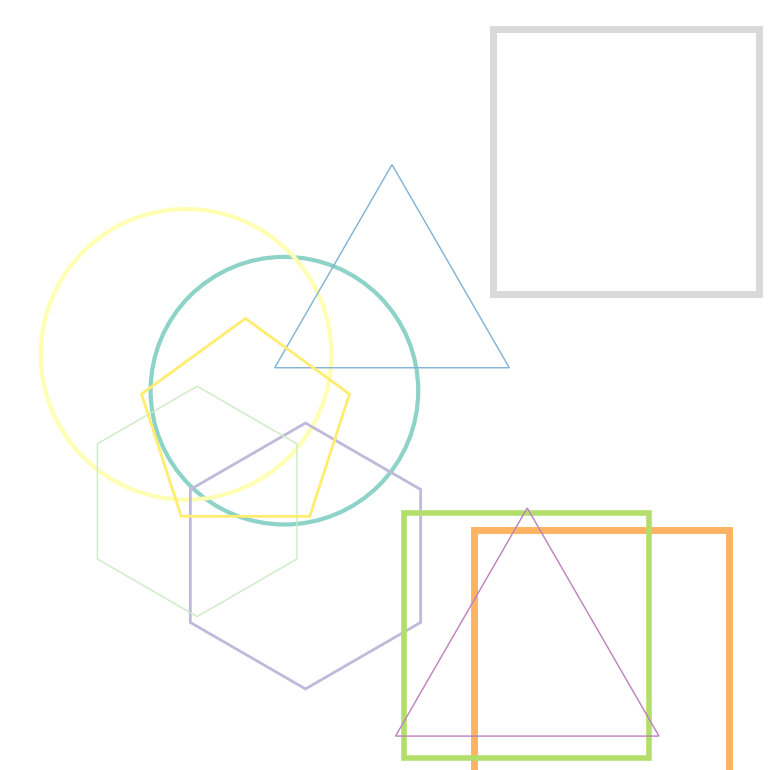[{"shape": "circle", "thickness": 1.5, "radius": 0.87, "center": [0.369, 0.493]}, {"shape": "circle", "thickness": 1.5, "radius": 0.94, "center": [0.242, 0.54]}, {"shape": "hexagon", "thickness": 1, "radius": 0.86, "center": [0.397, 0.278]}, {"shape": "triangle", "thickness": 0.5, "radius": 0.88, "center": [0.509, 0.61]}, {"shape": "square", "thickness": 2.5, "radius": 0.83, "center": [0.781, 0.146]}, {"shape": "square", "thickness": 2, "radius": 0.8, "center": [0.684, 0.175]}, {"shape": "square", "thickness": 2.5, "radius": 0.86, "center": [0.813, 0.79]}, {"shape": "triangle", "thickness": 0.5, "radius": 0.99, "center": [0.685, 0.143]}, {"shape": "hexagon", "thickness": 0.5, "radius": 0.75, "center": [0.256, 0.349]}, {"shape": "pentagon", "thickness": 1, "radius": 0.71, "center": [0.319, 0.444]}]